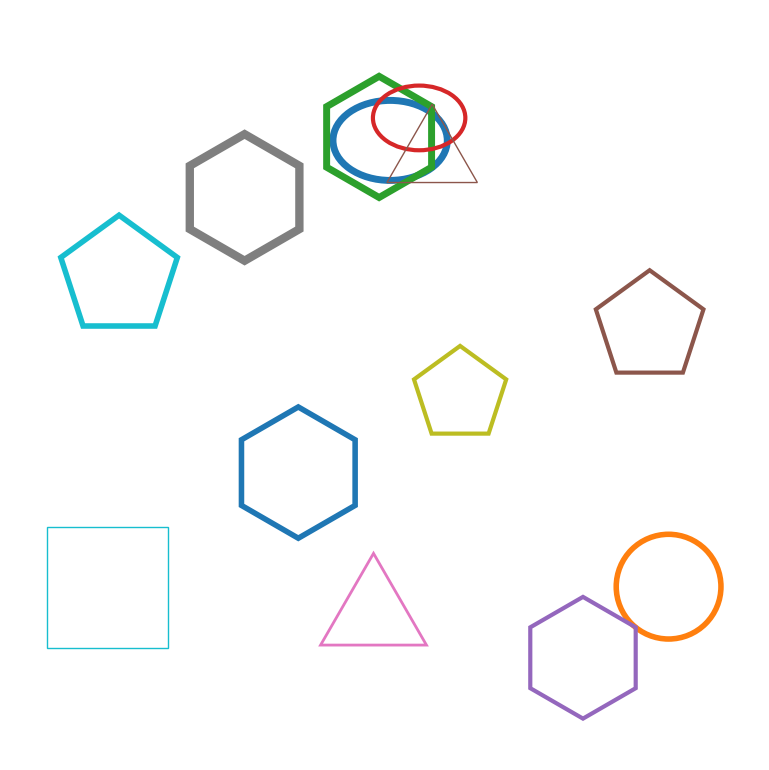[{"shape": "hexagon", "thickness": 2, "radius": 0.43, "center": [0.387, 0.386]}, {"shape": "oval", "thickness": 2.5, "radius": 0.37, "center": [0.507, 0.818]}, {"shape": "circle", "thickness": 2, "radius": 0.34, "center": [0.868, 0.238]}, {"shape": "hexagon", "thickness": 2.5, "radius": 0.39, "center": [0.492, 0.822]}, {"shape": "oval", "thickness": 1.5, "radius": 0.3, "center": [0.544, 0.847]}, {"shape": "hexagon", "thickness": 1.5, "radius": 0.4, "center": [0.757, 0.146]}, {"shape": "triangle", "thickness": 0.5, "radius": 0.34, "center": [0.561, 0.797]}, {"shape": "pentagon", "thickness": 1.5, "radius": 0.37, "center": [0.844, 0.576]}, {"shape": "triangle", "thickness": 1, "radius": 0.4, "center": [0.485, 0.202]}, {"shape": "hexagon", "thickness": 3, "radius": 0.41, "center": [0.318, 0.744]}, {"shape": "pentagon", "thickness": 1.5, "radius": 0.31, "center": [0.598, 0.488]}, {"shape": "square", "thickness": 0.5, "radius": 0.39, "center": [0.14, 0.237]}, {"shape": "pentagon", "thickness": 2, "radius": 0.4, "center": [0.155, 0.641]}]